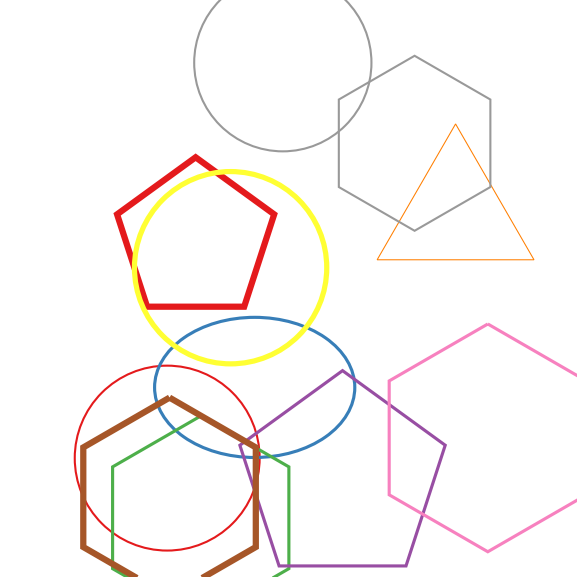[{"shape": "pentagon", "thickness": 3, "radius": 0.72, "center": [0.339, 0.584]}, {"shape": "circle", "thickness": 1, "radius": 0.8, "center": [0.29, 0.206]}, {"shape": "oval", "thickness": 1.5, "radius": 0.87, "center": [0.441, 0.328]}, {"shape": "hexagon", "thickness": 1.5, "radius": 0.88, "center": [0.348, 0.103]}, {"shape": "pentagon", "thickness": 1.5, "radius": 0.93, "center": [0.593, 0.17]}, {"shape": "triangle", "thickness": 0.5, "radius": 0.78, "center": [0.789, 0.628]}, {"shape": "circle", "thickness": 2.5, "radius": 0.83, "center": [0.399, 0.536]}, {"shape": "hexagon", "thickness": 3, "radius": 0.86, "center": [0.294, 0.138]}, {"shape": "hexagon", "thickness": 1.5, "radius": 0.99, "center": [0.845, 0.241]}, {"shape": "circle", "thickness": 1, "radius": 0.77, "center": [0.49, 0.891]}, {"shape": "hexagon", "thickness": 1, "radius": 0.76, "center": [0.718, 0.751]}]